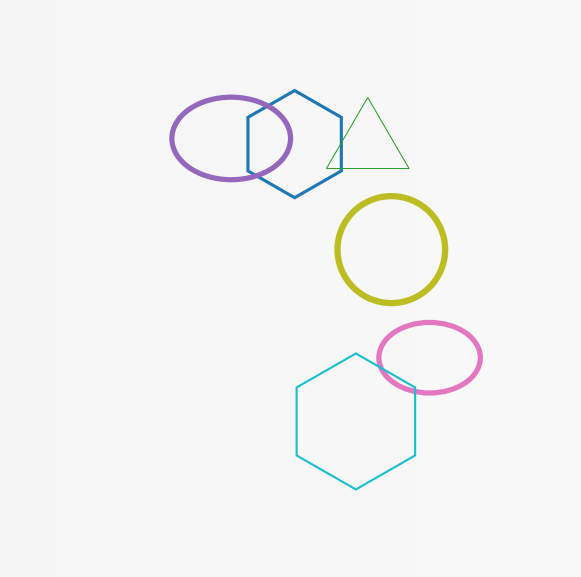[{"shape": "hexagon", "thickness": 1.5, "radius": 0.46, "center": [0.507, 0.75]}, {"shape": "triangle", "thickness": 0.5, "radius": 0.41, "center": [0.633, 0.748]}, {"shape": "oval", "thickness": 2.5, "radius": 0.51, "center": [0.398, 0.759]}, {"shape": "oval", "thickness": 2.5, "radius": 0.44, "center": [0.739, 0.38]}, {"shape": "circle", "thickness": 3, "radius": 0.46, "center": [0.673, 0.567]}, {"shape": "hexagon", "thickness": 1, "radius": 0.59, "center": [0.612, 0.269]}]